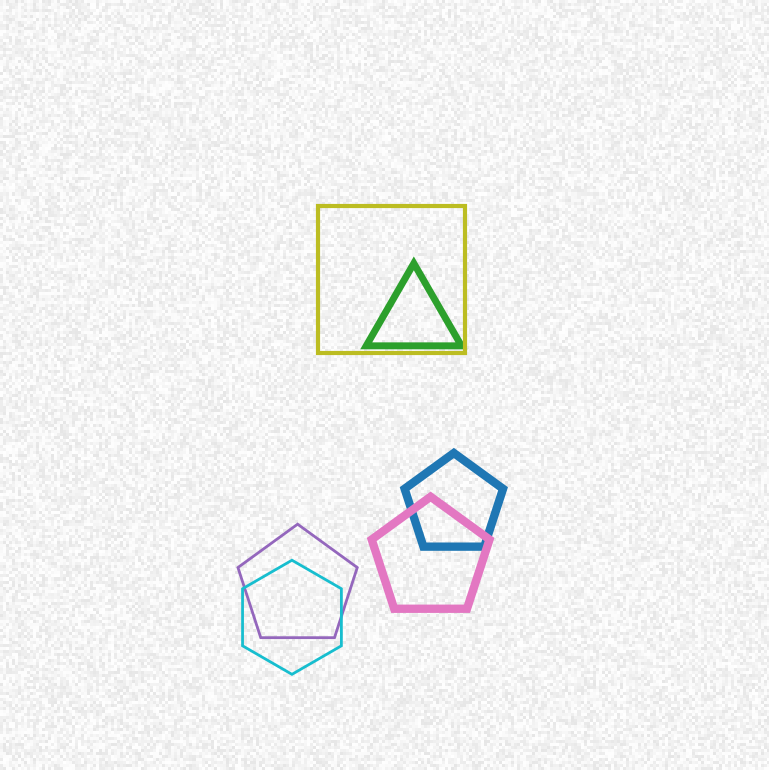[{"shape": "pentagon", "thickness": 3, "radius": 0.34, "center": [0.589, 0.344]}, {"shape": "triangle", "thickness": 2.5, "radius": 0.36, "center": [0.537, 0.587]}, {"shape": "pentagon", "thickness": 1, "radius": 0.41, "center": [0.387, 0.238]}, {"shape": "pentagon", "thickness": 3, "radius": 0.4, "center": [0.559, 0.274]}, {"shape": "square", "thickness": 1.5, "radius": 0.48, "center": [0.509, 0.637]}, {"shape": "hexagon", "thickness": 1, "radius": 0.37, "center": [0.379, 0.198]}]